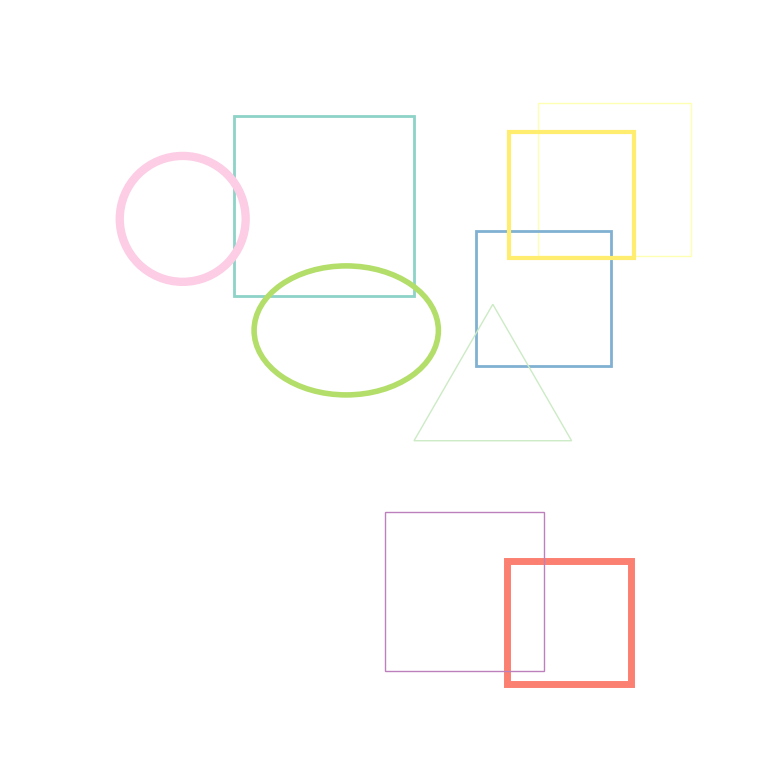[{"shape": "square", "thickness": 1, "radius": 0.58, "center": [0.421, 0.732]}, {"shape": "square", "thickness": 0.5, "radius": 0.5, "center": [0.798, 0.767]}, {"shape": "square", "thickness": 2.5, "radius": 0.4, "center": [0.739, 0.191]}, {"shape": "square", "thickness": 1, "radius": 0.44, "center": [0.706, 0.613]}, {"shape": "oval", "thickness": 2, "radius": 0.6, "center": [0.45, 0.571]}, {"shape": "circle", "thickness": 3, "radius": 0.41, "center": [0.237, 0.716]}, {"shape": "square", "thickness": 0.5, "radius": 0.52, "center": [0.603, 0.231]}, {"shape": "triangle", "thickness": 0.5, "radius": 0.59, "center": [0.64, 0.487]}, {"shape": "square", "thickness": 1.5, "radius": 0.41, "center": [0.742, 0.747]}]